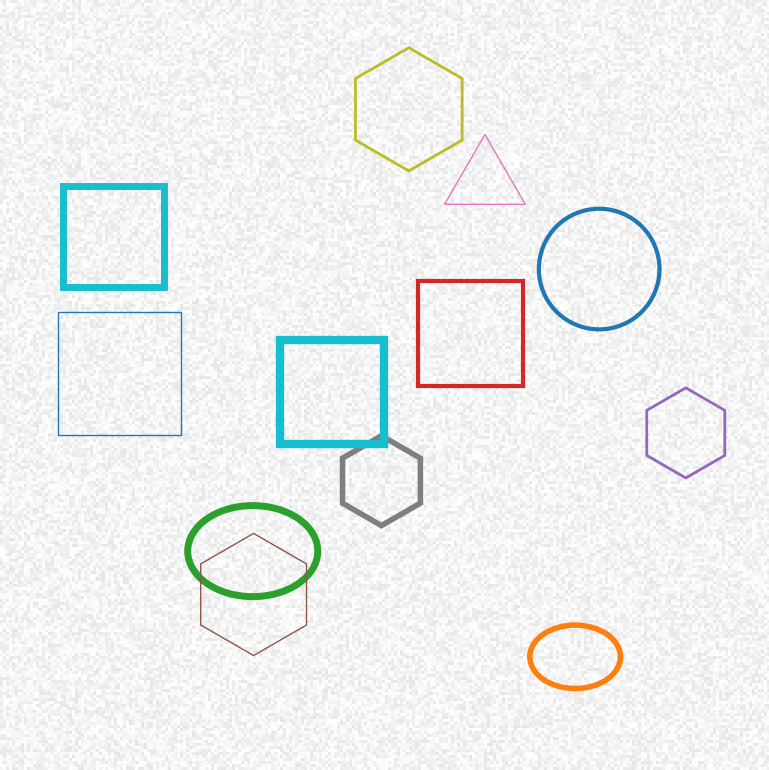[{"shape": "circle", "thickness": 1.5, "radius": 0.39, "center": [0.778, 0.651]}, {"shape": "square", "thickness": 0.5, "radius": 0.4, "center": [0.155, 0.515]}, {"shape": "oval", "thickness": 2, "radius": 0.29, "center": [0.747, 0.147]}, {"shape": "oval", "thickness": 2.5, "radius": 0.42, "center": [0.328, 0.284]}, {"shape": "square", "thickness": 1.5, "radius": 0.34, "center": [0.611, 0.566]}, {"shape": "hexagon", "thickness": 1, "radius": 0.29, "center": [0.891, 0.438]}, {"shape": "hexagon", "thickness": 0.5, "radius": 0.4, "center": [0.329, 0.228]}, {"shape": "triangle", "thickness": 0.5, "radius": 0.3, "center": [0.63, 0.765]}, {"shape": "hexagon", "thickness": 2, "radius": 0.29, "center": [0.495, 0.376]}, {"shape": "hexagon", "thickness": 1, "radius": 0.4, "center": [0.531, 0.858]}, {"shape": "square", "thickness": 2.5, "radius": 0.33, "center": [0.148, 0.693]}, {"shape": "square", "thickness": 3, "radius": 0.34, "center": [0.431, 0.491]}]